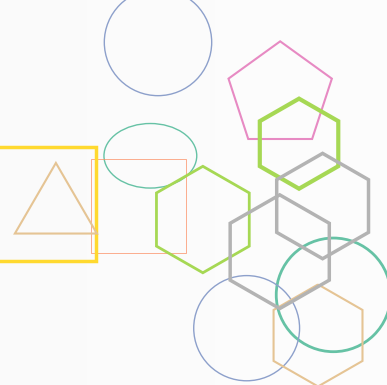[{"shape": "oval", "thickness": 1, "radius": 0.6, "center": [0.388, 0.595]}, {"shape": "circle", "thickness": 2, "radius": 0.74, "center": [0.86, 0.234]}, {"shape": "square", "thickness": 0.5, "radius": 0.61, "center": [0.358, 0.466]}, {"shape": "circle", "thickness": 1, "radius": 0.69, "center": [0.408, 0.89]}, {"shape": "circle", "thickness": 1, "radius": 0.68, "center": [0.637, 0.148]}, {"shape": "pentagon", "thickness": 1.5, "radius": 0.7, "center": [0.723, 0.752]}, {"shape": "hexagon", "thickness": 2, "radius": 0.69, "center": [0.523, 0.43]}, {"shape": "hexagon", "thickness": 3, "radius": 0.58, "center": [0.772, 0.627]}, {"shape": "square", "thickness": 2.5, "radius": 0.74, "center": [0.102, 0.47]}, {"shape": "hexagon", "thickness": 1.5, "radius": 0.66, "center": [0.821, 0.129]}, {"shape": "triangle", "thickness": 1.5, "radius": 0.61, "center": [0.144, 0.455]}, {"shape": "hexagon", "thickness": 2.5, "radius": 0.68, "center": [0.833, 0.465]}, {"shape": "hexagon", "thickness": 2.5, "radius": 0.74, "center": [0.722, 0.346]}]